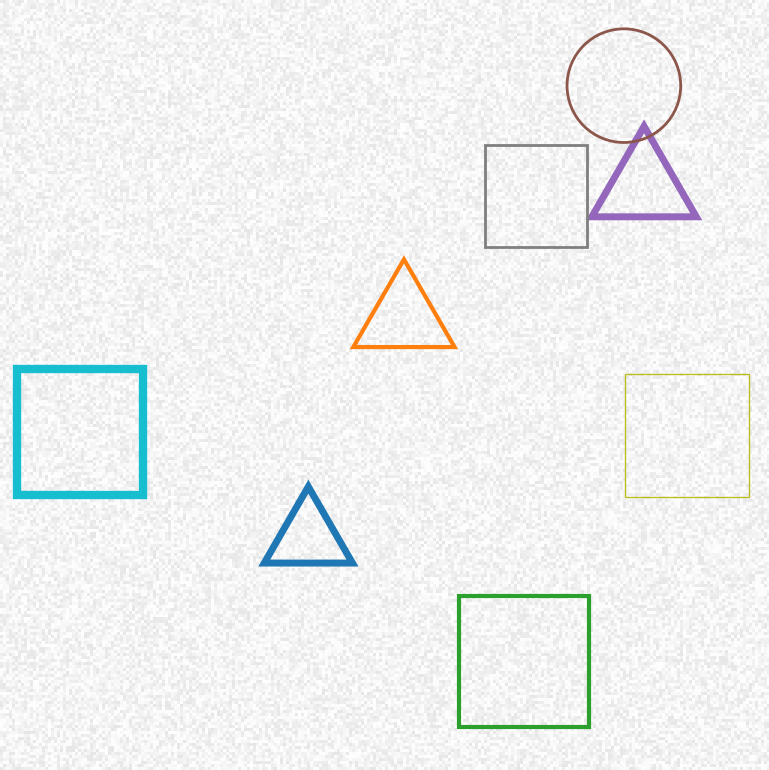[{"shape": "triangle", "thickness": 2.5, "radius": 0.33, "center": [0.4, 0.302]}, {"shape": "triangle", "thickness": 1.5, "radius": 0.38, "center": [0.525, 0.587]}, {"shape": "square", "thickness": 1.5, "radius": 0.42, "center": [0.68, 0.141]}, {"shape": "triangle", "thickness": 2.5, "radius": 0.39, "center": [0.836, 0.758]}, {"shape": "circle", "thickness": 1, "radius": 0.37, "center": [0.81, 0.889]}, {"shape": "square", "thickness": 1, "radius": 0.33, "center": [0.696, 0.745]}, {"shape": "square", "thickness": 0.5, "radius": 0.4, "center": [0.892, 0.434]}, {"shape": "square", "thickness": 3, "radius": 0.41, "center": [0.104, 0.439]}]